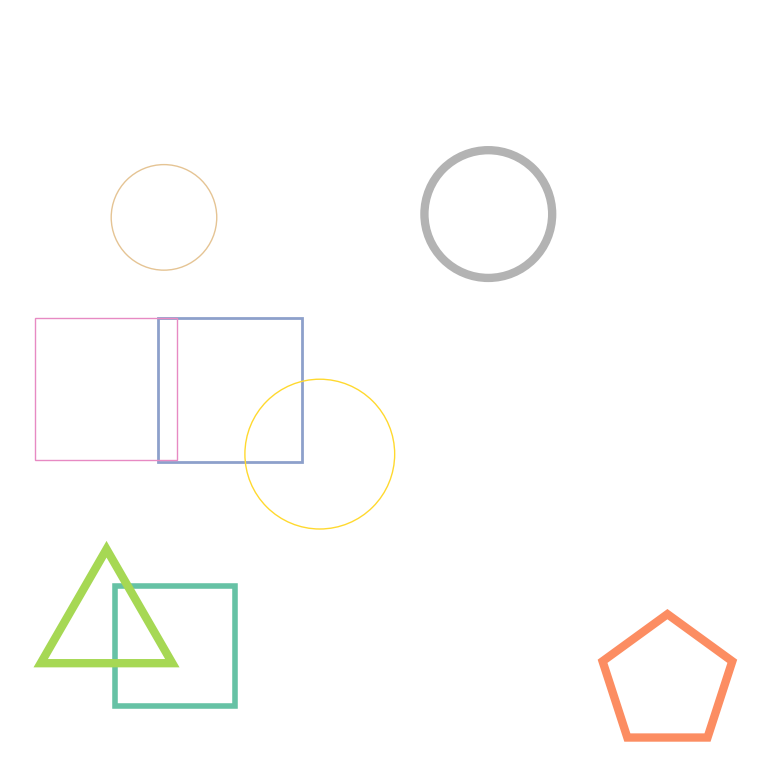[{"shape": "square", "thickness": 2, "radius": 0.39, "center": [0.227, 0.161]}, {"shape": "pentagon", "thickness": 3, "radius": 0.44, "center": [0.867, 0.114]}, {"shape": "square", "thickness": 1, "radius": 0.47, "center": [0.299, 0.494]}, {"shape": "square", "thickness": 0.5, "radius": 0.46, "center": [0.137, 0.495]}, {"shape": "triangle", "thickness": 3, "radius": 0.49, "center": [0.138, 0.188]}, {"shape": "circle", "thickness": 0.5, "radius": 0.49, "center": [0.415, 0.41]}, {"shape": "circle", "thickness": 0.5, "radius": 0.34, "center": [0.213, 0.718]}, {"shape": "circle", "thickness": 3, "radius": 0.41, "center": [0.634, 0.722]}]